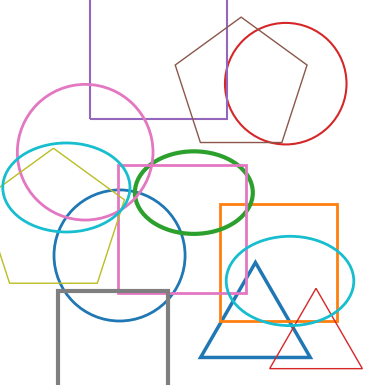[{"shape": "triangle", "thickness": 2.5, "radius": 0.82, "center": [0.663, 0.154]}, {"shape": "circle", "thickness": 2, "radius": 0.85, "center": [0.311, 0.336]}, {"shape": "square", "thickness": 2, "radius": 0.76, "center": [0.724, 0.318]}, {"shape": "oval", "thickness": 3, "radius": 0.77, "center": [0.504, 0.5]}, {"shape": "triangle", "thickness": 1, "radius": 0.7, "center": [0.821, 0.112]}, {"shape": "circle", "thickness": 1.5, "radius": 0.79, "center": [0.742, 0.783]}, {"shape": "square", "thickness": 1.5, "radius": 0.89, "center": [0.412, 0.867]}, {"shape": "pentagon", "thickness": 1, "radius": 0.9, "center": [0.626, 0.775]}, {"shape": "square", "thickness": 2, "radius": 0.84, "center": [0.473, 0.405]}, {"shape": "circle", "thickness": 2, "radius": 0.88, "center": [0.221, 0.605]}, {"shape": "square", "thickness": 3, "radius": 0.71, "center": [0.293, 0.102]}, {"shape": "pentagon", "thickness": 1, "radius": 0.97, "center": [0.139, 0.421]}, {"shape": "oval", "thickness": 2, "radius": 0.83, "center": [0.172, 0.513]}, {"shape": "oval", "thickness": 2, "radius": 0.83, "center": [0.753, 0.27]}]